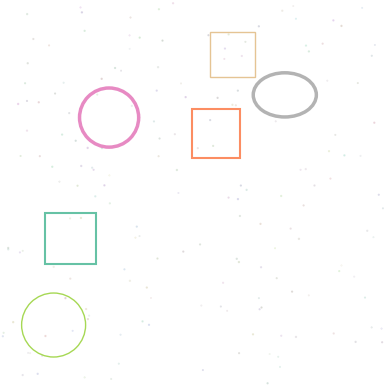[{"shape": "square", "thickness": 1.5, "radius": 0.33, "center": [0.184, 0.381]}, {"shape": "square", "thickness": 1.5, "radius": 0.31, "center": [0.561, 0.654]}, {"shape": "circle", "thickness": 2.5, "radius": 0.38, "center": [0.283, 0.695]}, {"shape": "circle", "thickness": 1, "radius": 0.42, "center": [0.139, 0.156]}, {"shape": "square", "thickness": 1, "radius": 0.29, "center": [0.604, 0.858]}, {"shape": "oval", "thickness": 2.5, "radius": 0.41, "center": [0.74, 0.754]}]